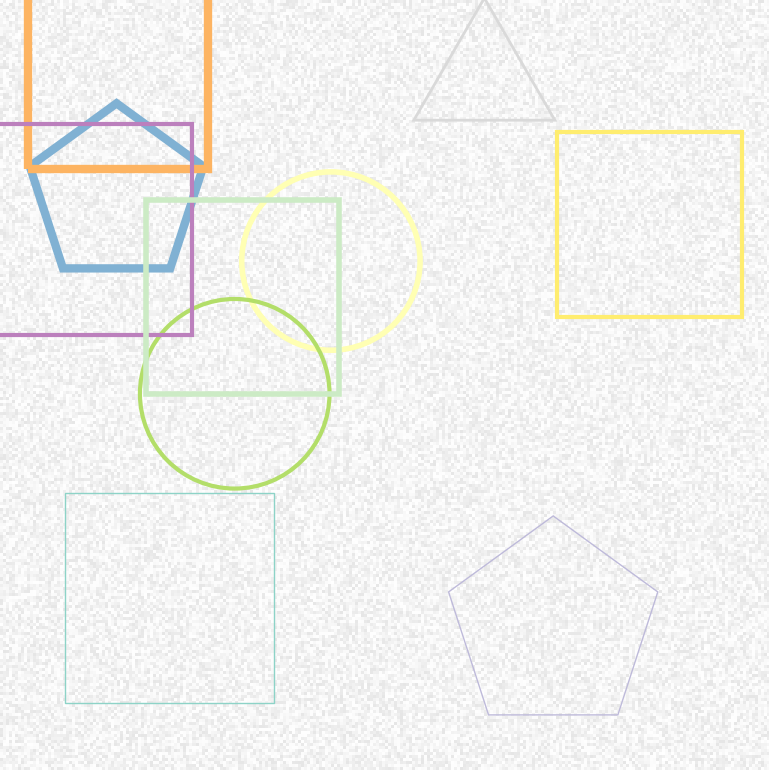[{"shape": "square", "thickness": 0.5, "radius": 0.68, "center": [0.22, 0.223]}, {"shape": "circle", "thickness": 2, "radius": 0.58, "center": [0.43, 0.661]}, {"shape": "pentagon", "thickness": 0.5, "radius": 0.71, "center": [0.718, 0.187]}, {"shape": "pentagon", "thickness": 3, "radius": 0.59, "center": [0.151, 0.747]}, {"shape": "square", "thickness": 3, "radius": 0.58, "center": [0.153, 0.898]}, {"shape": "circle", "thickness": 1.5, "radius": 0.62, "center": [0.305, 0.489]}, {"shape": "triangle", "thickness": 1, "radius": 0.53, "center": [0.629, 0.897]}, {"shape": "square", "thickness": 1.5, "radius": 0.69, "center": [0.113, 0.702]}, {"shape": "square", "thickness": 2, "radius": 0.63, "center": [0.315, 0.614]}, {"shape": "square", "thickness": 1.5, "radius": 0.6, "center": [0.844, 0.708]}]